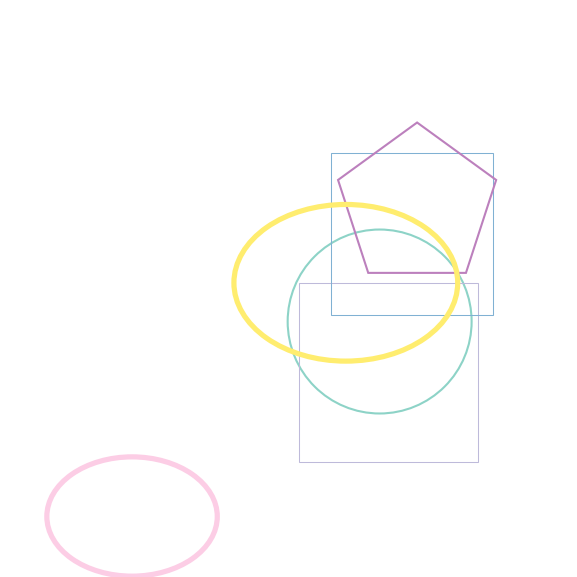[{"shape": "circle", "thickness": 1, "radius": 0.8, "center": [0.657, 0.442]}, {"shape": "square", "thickness": 0.5, "radius": 0.78, "center": [0.672, 0.354]}, {"shape": "square", "thickness": 0.5, "radius": 0.7, "center": [0.713, 0.594]}, {"shape": "oval", "thickness": 2.5, "radius": 0.74, "center": [0.229, 0.105]}, {"shape": "pentagon", "thickness": 1, "radius": 0.72, "center": [0.722, 0.643]}, {"shape": "oval", "thickness": 2.5, "radius": 0.97, "center": [0.599, 0.509]}]